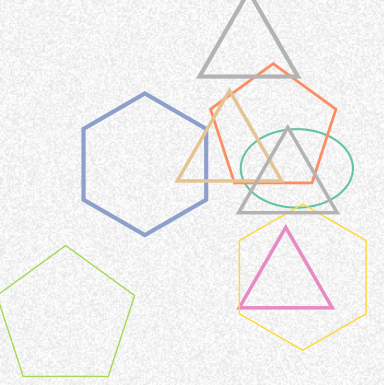[{"shape": "oval", "thickness": 1.5, "radius": 0.73, "center": [0.771, 0.563]}, {"shape": "pentagon", "thickness": 2, "radius": 0.86, "center": [0.71, 0.663]}, {"shape": "hexagon", "thickness": 3, "radius": 0.92, "center": [0.376, 0.573]}, {"shape": "triangle", "thickness": 2.5, "radius": 0.7, "center": [0.742, 0.27]}, {"shape": "pentagon", "thickness": 1, "radius": 0.94, "center": [0.171, 0.174]}, {"shape": "hexagon", "thickness": 1, "radius": 0.95, "center": [0.786, 0.28]}, {"shape": "triangle", "thickness": 2.5, "radius": 0.78, "center": [0.596, 0.608]}, {"shape": "triangle", "thickness": 2.5, "radius": 0.74, "center": [0.748, 0.521]}, {"shape": "triangle", "thickness": 3, "radius": 0.74, "center": [0.646, 0.875]}]